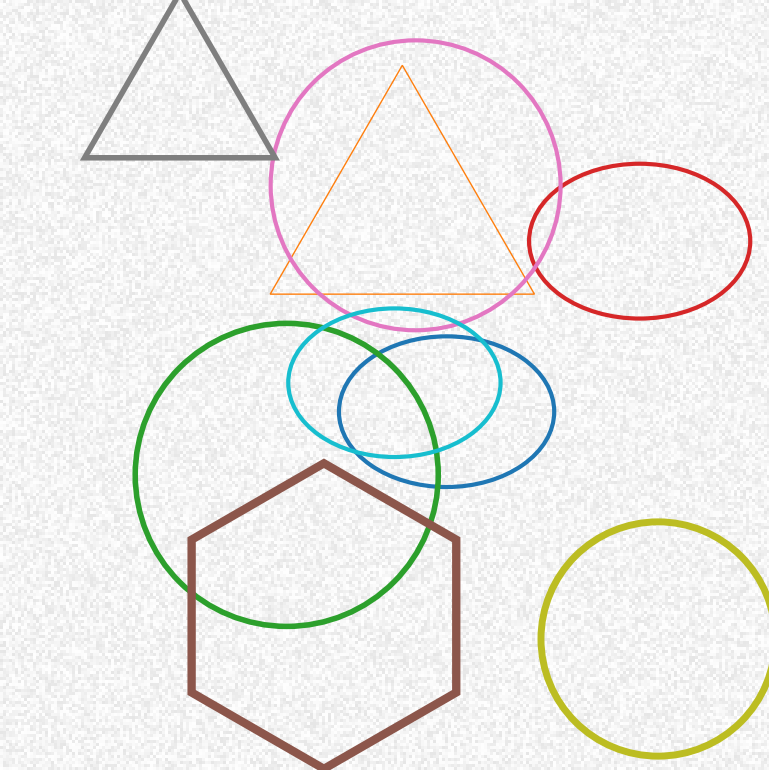[{"shape": "oval", "thickness": 1.5, "radius": 0.7, "center": [0.58, 0.465]}, {"shape": "triangle", "thickness": 0.5, "radius": 0.99, "center": [0.522, 0.717]}, {"shape": "circle", "thickness": 2, "radius": 0.98, "center": [0.372, 0.383]}, {"shape": "oval", "thickness": 1.5, "radius": 0.72, "center": [0.831, 0.687]}, {"shape": "hexagon", "thickness": 3, "radius": 0.99, "center": [0.421, 0.2]}, {"shape": "circle", "thickness": 1.5, "radius": 0.94, "center": [0.54, 0.759]}, {"shape": "triangle", "thickness": 2, "radius": 0.71, "center": [0.234, 0.867]}, {"shape": "circle", "thickness": 2.5, "radius": 0.76, "center": [0.855, 0.17]}, {"shape": "oval", "thickness": 1.5, "radius": 0.69, "center": [0.512, 0.503]}]